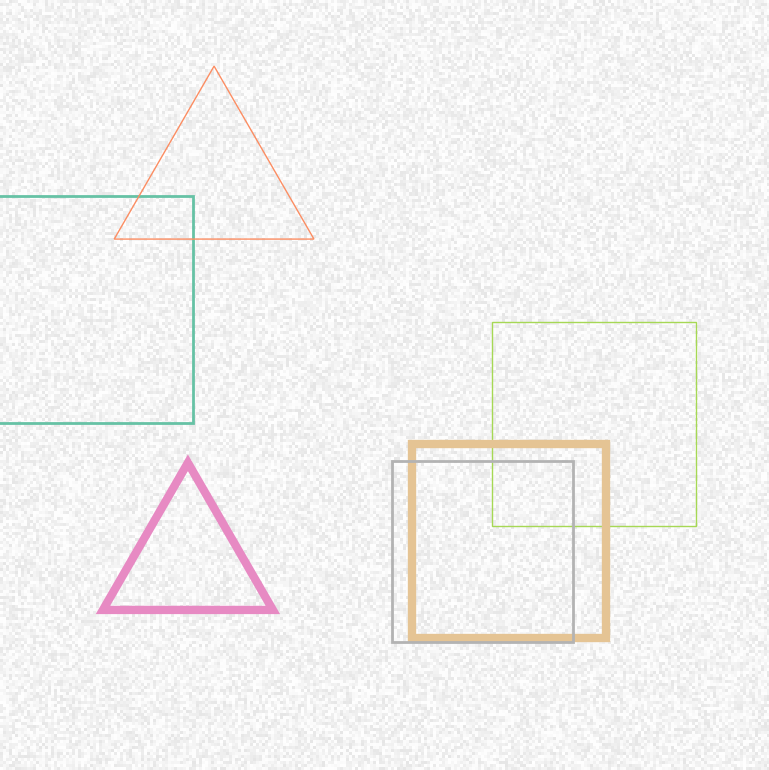[{"shape": "square", "thickness": 1, "radius": 0.74, "center": [0.103, 0.598]}, {"shape": "triangle", "thickness": 0.5, "radius": 0.75, "center": [0.278, 0.764]}, {"shape": "triangle", "thickness": 3, "radius": 0.64, "center": [0.244, 0.272]}, {"shape": "square", "thickness": 0.5, "radius": 0.66, "center": [0.772, 0.449]}, {"shape": "square", "thickness": 3, "radius": 0.63, "center": [0.66, 0.297]}, {"shape": "square", "thickness": 1, "radius": 0.59, "center": [0.626, 0.283]}]